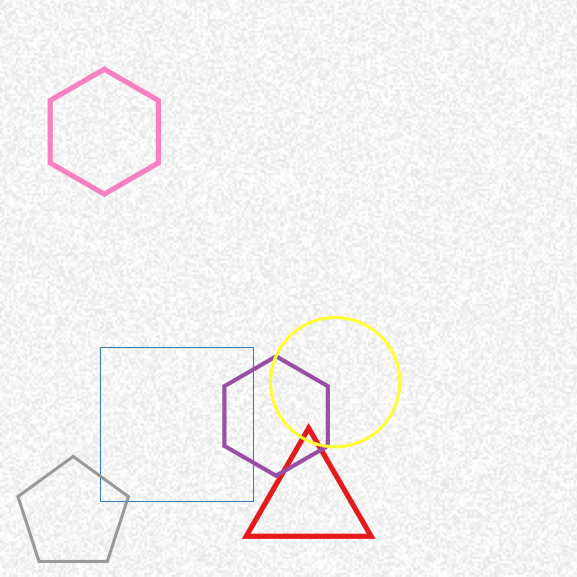[{"shape": "triangle", "thickness": 2.5, "radius": 0.62, "center": [0.535, 0.133]}, {"shape": "square", "thickness": 0.5, "radius": 0.66, "center": [0.305, 0.265]}, {"shape": "hexagon", "thickness": 2, "radius": 0.52, "center": [0.478, 0.279]}, {"shape": "circle", "thickness": 1.5, "radius": 0.56, "center": [0.58, 0.337]}, {"shape": "hexagon", "thickness": 2.5, "radius": 0.54, "center": [0.181, 0.771]}, {"shape": "pentagon", "thickness": 1.5, "radius": 0.5, "center": [0.127, 0.108]}]